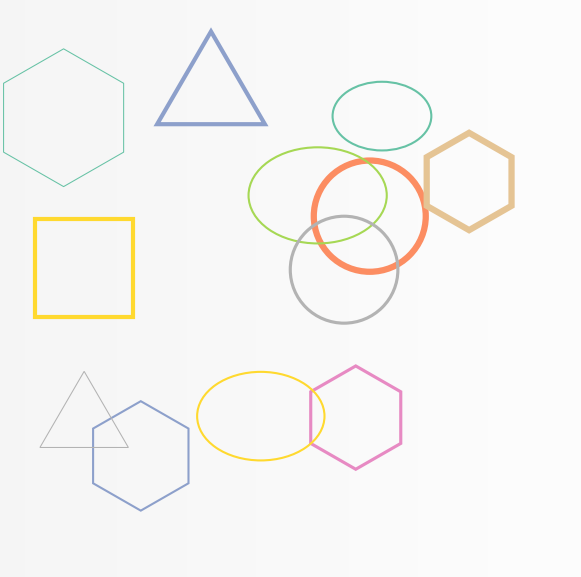[{"shape": "hexagon", "thickness": 0.5, "radius": 0.6, "center": [0.109, 0.795]}, {"shape": "oval", "thickness": 1, "radius": 0.42, "center": [0.657, 0.798]}, {"shape": "circle", "thickness": 3, "radius": 0.48, "center": [0.636, 0.625]}, {"shape": "triangle", "thickness": 2, "radius": 0.54, "center": [0.363, 0.838]}, {"shape": "hexagon", "thickness": 1, "radius": 0.47, "center": [0.242, 0.21]}, {"shape": "hexagon", "thickness": 1.5, "radius": 0.45, "center": [0.612, 0.276]}, {"shape": "oval", "thickness": 1, "radius": 0.59, "center": [0.547, 0.661]}, {"shape": "square", "thickness": 2, "radius": 0.42, "center": [0.144, 0.535]}, {"shape": "oval", "thickness": 1, "radius": 0.55, "center": [0.449, 0.279]}, {"shape": "hexagon", "thickness": 3, "radius": 0.42, "center": [0.807, 0.685]}, {"shape": "triangle", "thickness": 0.5, "radius": 0.44, "center": [0.145, 0.268]}, {"shape": "circle", "thickness": 1.5, "radius": 0.46, "center": [0.592, 0.532]}]